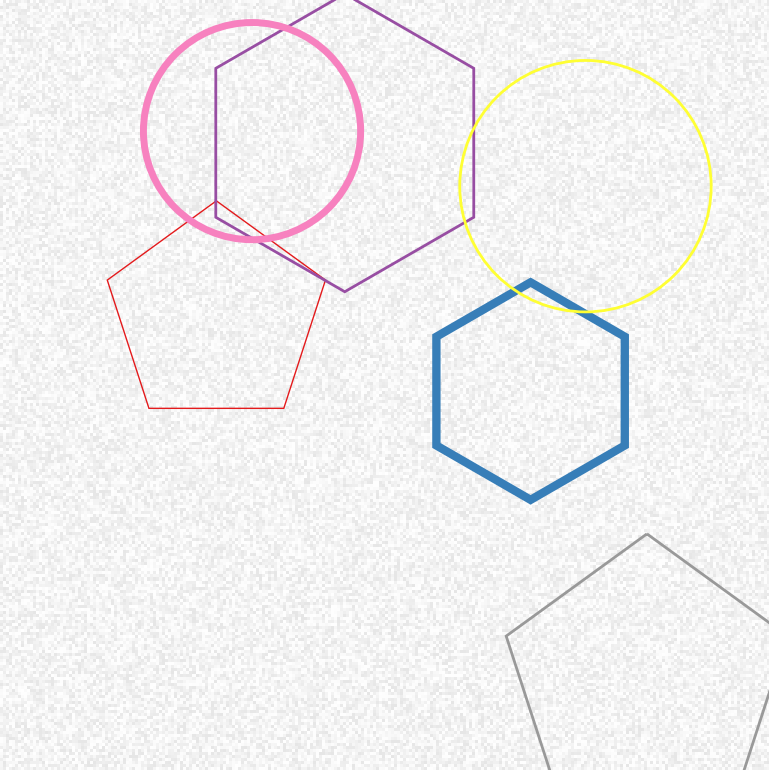[{"shape": "pentagon", "thickness": 0.5, "radius": 0.74, "center": [0.281, 0.59]}, {"shape": "hexagon", "thickness": 3, "radius": 0.71, "center": [0.689, 0.492]}, {"shape": "hexagon", "thickness": 1, "radius": 0.97, "center": [0.448, 0.815]}, {"shape": "circle", "thickness": 1, "radius": 0.82, "center": [0.76, 0.758]}, {"shape": "circle", "thickness": 2.5, "radius": 0.71, "center": [0.327, 0.83]}, {"shape": "pentagon", "thickness": 1, "radius": 0.96, "center": [0.84, 0.114]}]